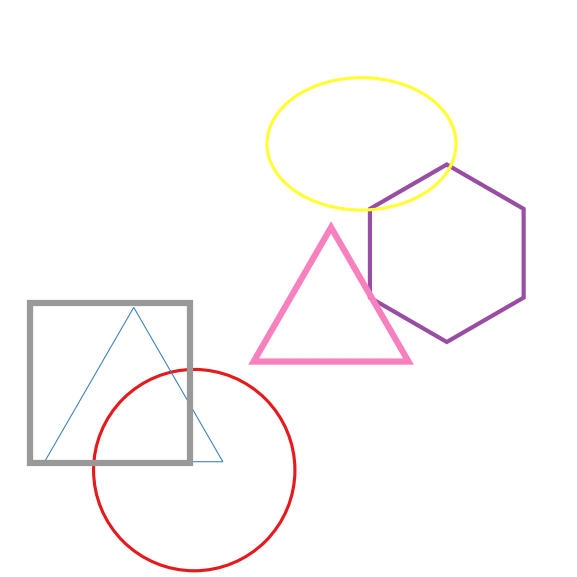[{"shape": "circle", "thickness": 1.5, "radius": 0.87, "center": [0.336, 0.185]}, {"shape": "triangle", "thickness": 0.5, "radius": 0.89, "center": [0.232, 0.289]}, {"shape": "hexagon", "thickness": 2, "radius": 0.77, "center": [0.774, 0.561]}, {"shape": "oval", "thickness": 1.5, "radius": 0.82, "center": [0.626, 0.75]}, {"shape": "triangle", "thickness": 3, "radius": 0.77, "center": [0.573, 0.45]}, {"shape": "square", "thickness": 3, "radius": 0.69, "center": [0.19, 0.336]}]